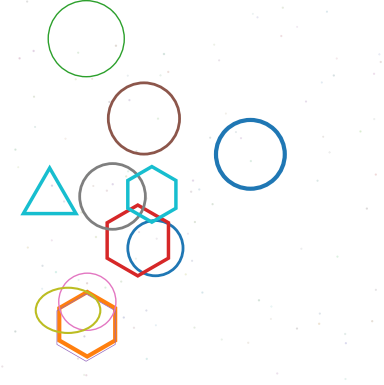[{"shape": "circle", "thickness": 2, "radius": 0.36, "center": [0.404, 0.355]}, {"shape": "circle", "thickness": 3, "radius": 0.45, "center": [0.65, 0.599]}, {"shape": "hexagon", "thickness": 3, "radius": 0.42, "center": [0.227, 0.158]}, {"shape": "circle", "thickness": 1, "radius": 0.49, "center": [0.224, 0.9]}, {"shape": "hexagon", "thickness": 2.5, "radius": 0.46, "center": [0.358, 0.375]}, {"shape": "hexagon", "thickness": 0.5, "radius": 0.44, "center": [0.224, 0.149]}, {"shape": "circle", "thickness": 2, "radius": 0.46, "center": [0.374, 0.692]}, {"shape": "circle", "thickness": 1, "radius": 0.37, "center": [0.227, 0.216]}, {"shape": "circle", "thickness": 2, "radius": 0.43, "center": [0.292, 0.49]}, {"shape": "oval", "thickness": 1.5, "radius": 0.42, "center": [0.177, 0.194]}, {"shape": "triangle", "thickness": 2.5, "radius": 0.39, "center": [0.129, 0.485]}, {"shape": "hexagon", "thickness": 2.5, "radius": 0.36, "center": [0.394, 0.495]}]